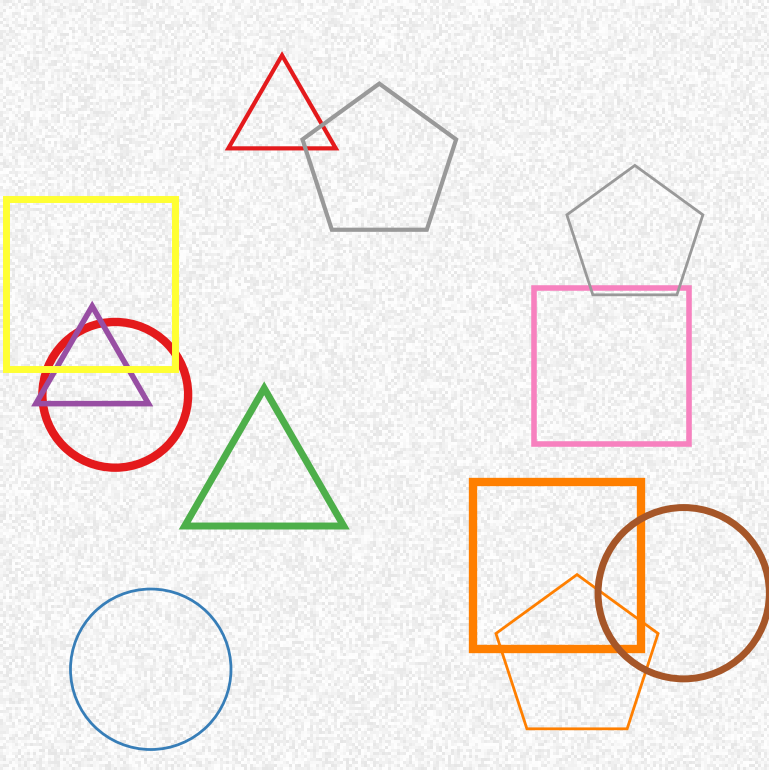[{"shape": "circle", "thickness": 3, "radius": 0.47, "center": [0.15, 0.487]}, {"shape": "triangle", "thickness": 1.5, "radius": 0.4, "center": [0.366, 0.848]}, {"shape": "circle", "thickness": 1, "radius": 0.52, "center": [0.196, 0.131]}, {"shape": "triangle", "thickness": 2.5, "radius": 0.6, "center": [0.343, 0.376]}, {"shape": "triangle", "thickness": 2, "radius": 0.42, "center": [0.12, 0.518]}, {"shape": "square", "thickness": 3, "radius": 0.54, "center": [0.724, 0.265]}, {"shape": "pentagon", "thickness": 1, "radius": 0.55, "center": [0.749, 0.143]}, {"shape": "square", "thickness": 2.5, "radius": 0.55, "center": [0.118, 0.631]}, {"shape": "circle", "thickness": 2.5, "radius": 0.56, "center": [0.888, 0.23]}, {"shape": "square", "thickness": 2, "radius": 0.51, "center": [0.794, 0.525]}, {"shape": "pentagon", "thickness": 1.5, "radius": 0.52, "center": [0.493, 0.786]}, {"shape": "pentagon", "thickness": 1, "radius": 0.46, "center": [0.825, 0.692]}]